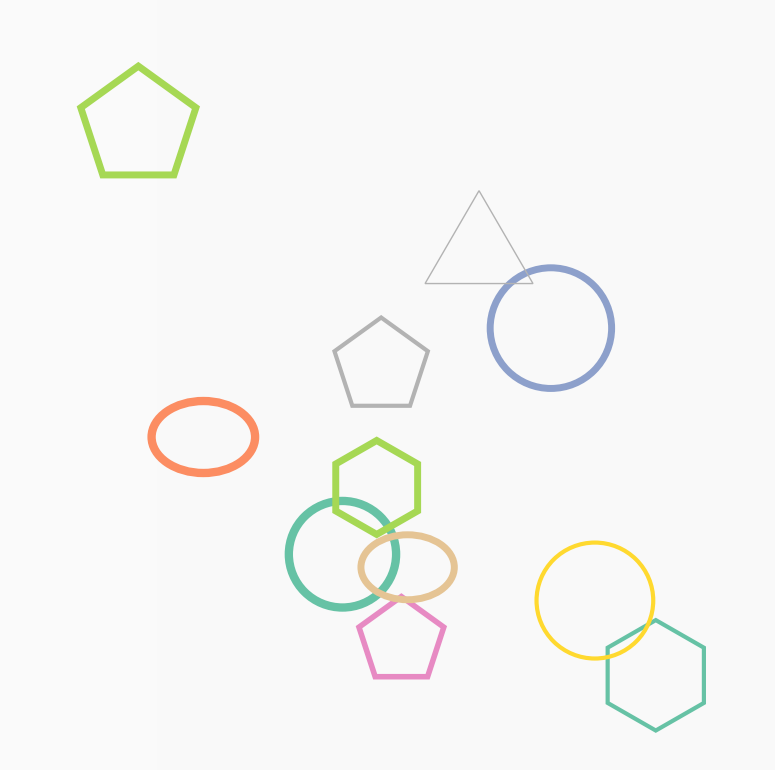[{"shape": "hexagon", "thickness": 1.5, "radius": 0.36, "center": [0.846, 0.123]}, {"shape": "circle", "thickness": 3, "radius": 0.35, "center": [0.442, 0.28]}, {"shape": "oval", "thickness": 3, "radius": 0.33, "center": [0.262, 0.432]}, {"shape": "circle", "thickness": 2.5, "radius": 0.39, "center": [0.711, 0.574]}, {"shape": "pentagon", "thickness": 2, "radius": 0.29, "center": [0.518, 0.168]}, {"shape": "pentagon", "thickness": 2.5, "radius": 0.39, "center": [0.179, 0.836]}, {"shape": "hexagon", "thickness": 2.5, "radius": 0.3, "center": [0.486, 0.367]}, {"shape": "circle", "thickness": 1.5, "radius": 0.38, "center": [0.768, 0.22]}, {"shape": "oval", "thickness": 2.5, "radius": 0.3, "center": [0.526, 0.263]}, {"shape": "triangle", "thickness": 0.5, "radius": 0.4, "center": [0.618, 0.672]}, {"shape": "pentagon", "thickness": 1.5, "radius": 0.32, "center": [0.492, 0.524]}]